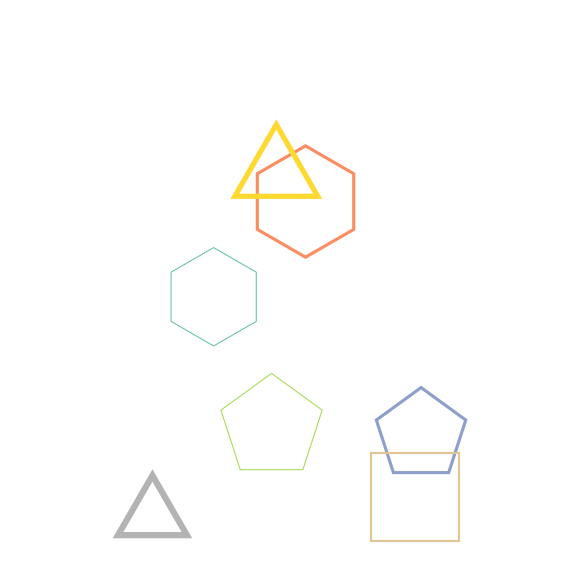[{"shape": "hexagon", "thickness": 0.5, "radius": 0.43, "center": [0.37, 0.485]}, {"shape": "hexagon", "thickness": 1.5, "radius": 0.48, "center": [0.529, 0.65]}, {"shape": "pentagon", "thickness": 1.5, "radius": 0.41, "center": [0.729, 0.247]}, {"shape": "pentagon", "thickness": 0.5, "radius": 0.46, "center": [0.47, 0.26]}, {"shape": "triangle", "thickness": 2.5, "radius": 0.41, "center": [0.478, 0.701]}, {"shape": "square", "thickness": 1, "radius": 0.38, "center": [0.719, 0.138]}, {"shape": "triangle", "thickness": 3, "radius": 0.34, "center": [0.264, 0.107]}]